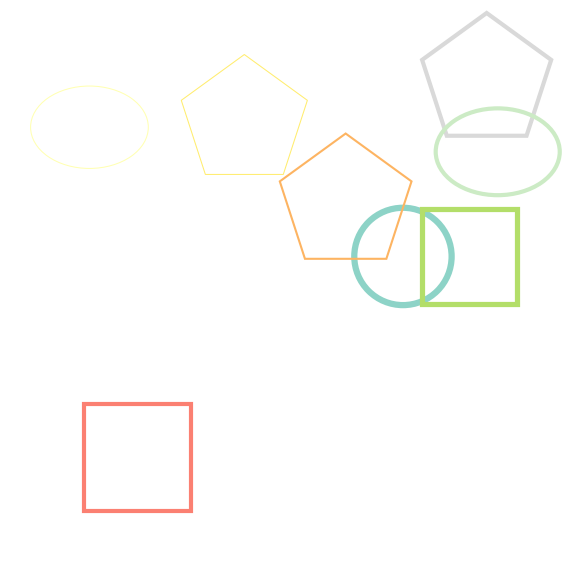[{"shape": "circle", "thickness": 3, "radius": 0.42, "center": [0.698, 0.555]}, {"shape": "oval", "thickness": 0.5, "radius": 0.51, "center": [0.155, 0.779]}, {"shape": "square", "thickness": 2, "radius": 0.46, "center": [0.239, 0.208]}, {"shape": "pentagon", "thickness": 1, "radius": 0.6, "center": [0.599, 0.648]}, {"shape": "square", "thickness": 2.5, "radius": 0.41, "center": [0.814, 0.554]}, {"shape": "pentagon", "thickness": 2, "radius": 0.59, "center": [0.843, 0.859]}, {"shape": "oval", "thickness": 2, "radius": 0.54, "center": [0.862, 0.736]}, {"shape": "pentagon", "thickness": 0.5, "radius": 0.57, "center": [0.423, 0.79]}]